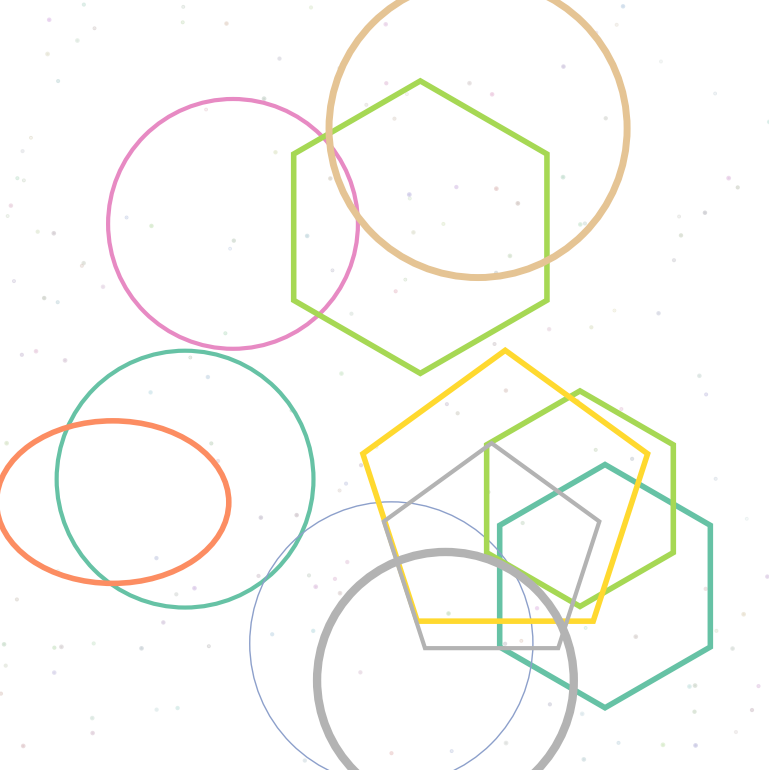[{"shape": "hexagon", "thickness": 2, "radius": 0.79, "center": [0.786, 0.239]}, {"shape": "circle", "thickness": 1.5, "radius": 0.83, "center": [0.24, 0.378]}, {"shape": "oval", "thickness": 2, "radius": 0.75, "center": [0.146, 0.348]}, {"shape": "circle", "thickness": 0.5, "radius": 0.92, "center": [0.508, 0.164]}, {"shape": "circle", "thickness": 1.5, "radius": 0.81, "center": [0.303, 0.709]}, {"shape": "hexagon", "thickness": 2, "radius": 0.7, "center": [0.753, 0.352]}, {"shape": "hexagon", "thickness": 2, "radius": 0.95, "center": [0.546, 0.705]}, {"shape": "pentagon", "thickness": 2, "radius": 0.97, "center": [0.656, 0.351]}, {"shape": "circle", "thickness": 2.5, "radius": 0.97, "center": [0.621, 0.833]}, {"shape": "pentagon", "thickness": 1.5, "radius": 0.74, "center": [0.638, 0.277]}, {"shape": "circle", "thickness": 3, "radius": 0.83, "center": [0.578, 0.116]}]